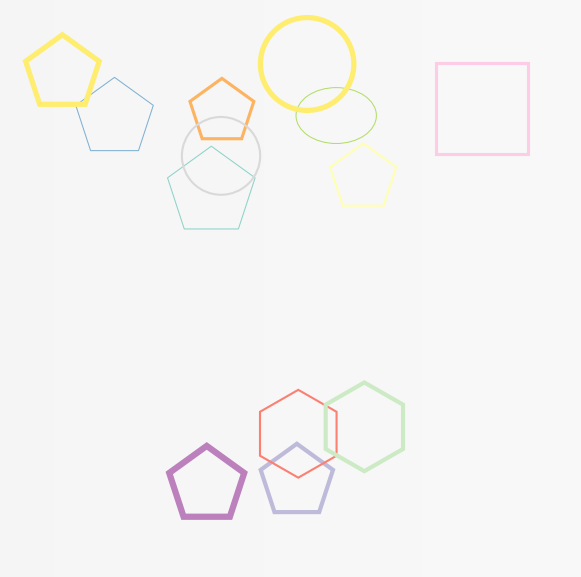[{"shape": "pentagon", "thickness": 0.5, "radius": 0.4, "center": [0.364, 0.667]}, {"shape": "pentagon", "thickness": 1, "radius": 0.3, "center": [0.625, 0.691]}, {"shape": "pentagon", "thickness": 2, "radius": 0.33, "center": [0.511, 0.165]}, {"shape": "hexagon", "thickness": 1, "radius": 0.38, "center": [0.513, 0.248]}, {"shape": "pentagon", "thickness": 0.5, "radius": 0.35, "center": [0.197, 0.795]}, {"shape": "pentagon", "thickness": 1.5, "radius": 0.29, "center": [0.382, 0.806]}, {"shape": "oval", "thickness": 0.5, "radius": 0.35, "center": [0.578, 0.799]}, {"shape": "square", "thickness": 1.5, "radius": 0.39, "center": [0.829, 0.812]}, {"shape": "circle", "thickness": 1, "radius": 0.34, "center": [0.38, 0.729]}, {"shape": "pentagon", "thickness": 3, "radius": 0.34, "center": [0.356, 0.159]}, {"shape": "hexagon", "thickness": 2, "radius": 0.38, "center": [0.627, 0.26]}, {"shape": "pentagon", "thickness": 2.5, "radius": 0.33, "center": [0.107, 0.872]}, {"shape": "circle", "thickness": 2.5, "radius": 0.4, "center": [0.528, 0.888]}]